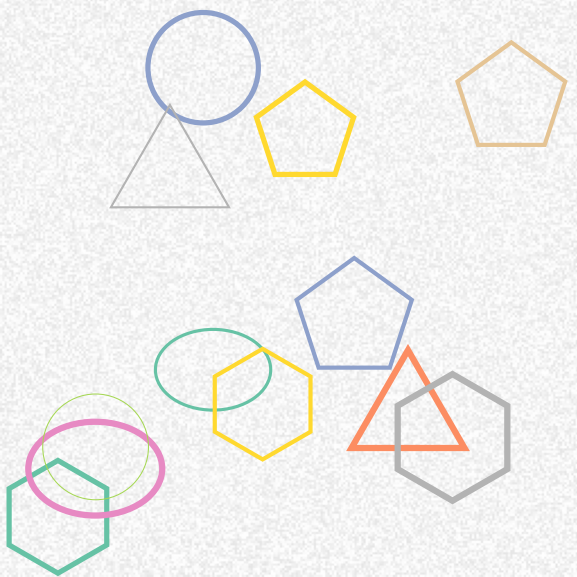[{"shape": "hexagon", "thickness": 2.5, "radius": 0.49, "center": [0.1, 0.104]}, {"shape": "oval", "thickness": 1.5, "radius": 0.5, "center": [0.369, 0.359]}, {"shape": "triangle", "thickness": 3, "radius": 0.56, "center": [0.706, 0.28]}, {"shape": "circle", "thickness": 2.5, "radius": 0.48, "center": [0.352, 0.882]}, {"shape": "pentagon", "thickness": 2, "radius": 0.52, "center": [0.613, 0.447]}, {"shape": "oval", "thickness": 3, "radius": 0.58, "center": [0.165, 0.188]}, {"shape": "circle", "thickness": 0.5, "radius": 0.46, "center": [0.166, 0.225]}, {"shape": "hexagon", "thickness": 2, "radius": 0.48, "center": [0.455, 0.299]}, {"shape": "pentagon", "thickness": 2.5, "radius": 0.44, "center": [0.528, 0.769]}, {"shape": "pentagon", "thickness": 2, "radius": 0.49, "center": [0.885, 0.828]}, {"shape": "triangle", "thickness": 1, "radius": 0.59, "center": [0.294, 0.699]}, {"shape": "hexagon", "thickness": 3, "radius": 0.55, "center": [0.784, 0.242]}]